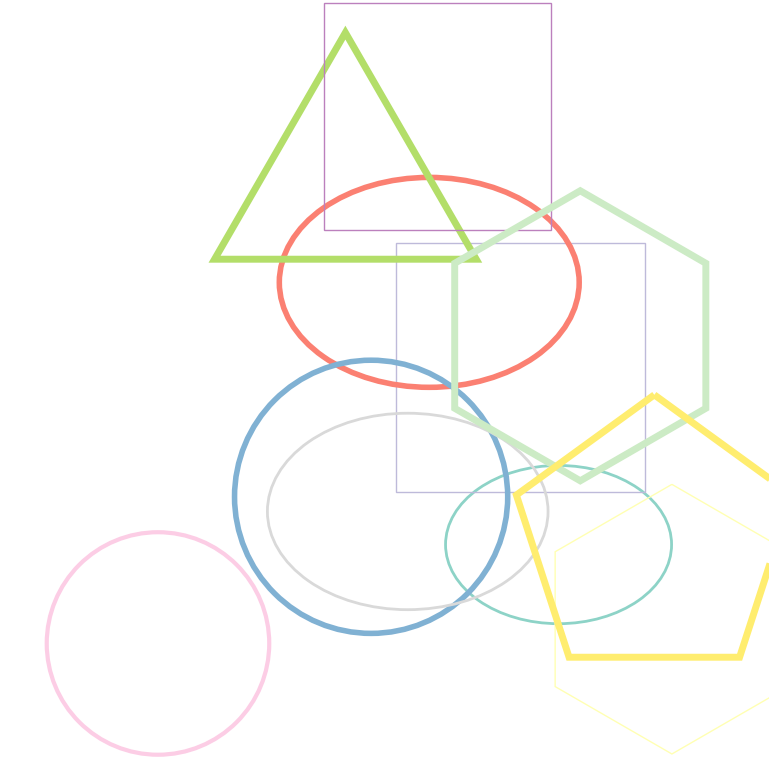[{"shape": "oval", "thickness": 1, "radius": 0.73, "center": [0.725, 0.293]}, {"shape": "hexagon", "thickness": 0.5, "radius": 0.88, "center": [0.873, 0.196]}, {"shape": "square", "thickness": 0.5, "radius": 0.81, "center": [0.676, 0.523]}, {"shape": "oval", "thickness": 2, "radius": 0.97, "center": [0.557, 0.633]}, {"shape": "circle", "thickness": 2, "radius": 0.89, "center": [0.482, 0.355]}, {"shape": "triangle", "thickness": 2.5, "radius": 0.98, "center": [0.449, 0.761]}, {"shape": "circle", "thickness": 1.5, "radius": 0.72, "center": [0.205, 0.164]}, {"shape": "oval", "thickness": 1, "radius": 0.91, "center": [0.53, 0.336]}, {"shape": "square", "thickness": 0.5, "radius": 0.74, "center": [0.568, 0.849]}, {"shape": "hexagon", "thickness": 2.5, "radius": 0.94, "center": [0.754, 0.564]}, {"shape": "pentagon", "thickness": 2.5, "radius": 0.94, "center": [0.85, 0.299]}]